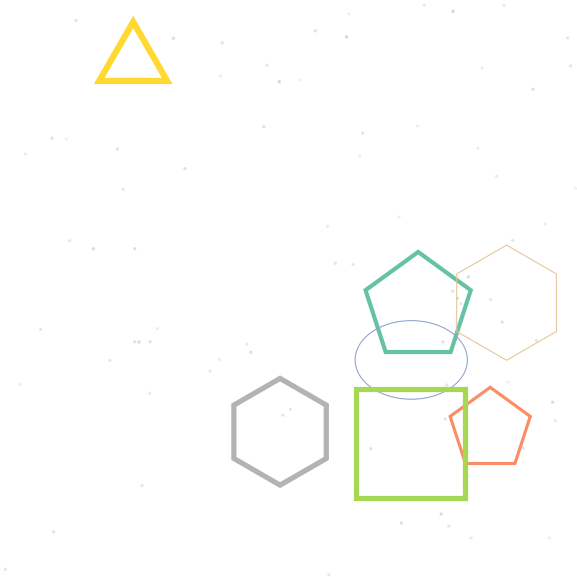[{"shape": "pentagon", "thickness": 2, "radius": 0.48, "center": [0.724, 0.467]}, {"shape": "pentagon", "thickness": 1.5, "radius": 0.36, "center": [0.849, 0.256]}, {"shape": "oval", "thickness": 0.5, "radius": 0.49, "center": [0.712, 0.376]}, {"shape": "square", "thickness": 2.5, "radius": 0.47, "center": [0.711, 0.232]}, {"shape": "triangle", "thickness": 3, "radius": 0.34, "center": [0.231, 0.893]}, {"shape": "hexagon", "thickness": 0.5, "radius": 0.5, "center": [0.877, 0.475]}, {"shape": "hexagon", "thickness": 2.5, "radius": 0.46, "center": [0.485, 0.251]}]